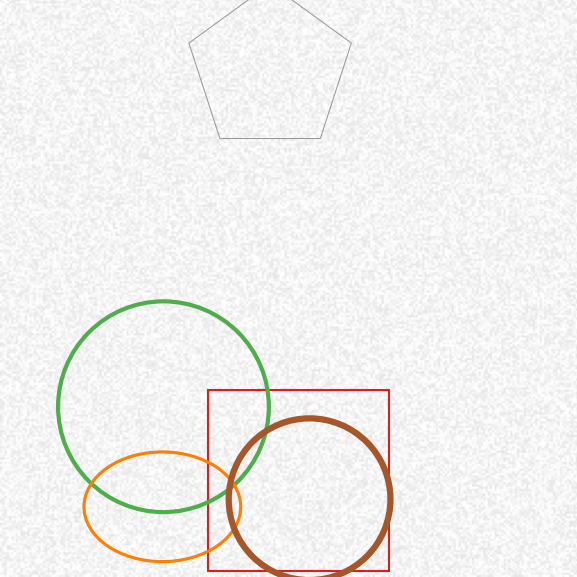[{"shape": "square", "thickness": 1, "radius": 0.78, "center": [0.517, 0.167]}, {"shape": "circle", "thickness": 2, "radius": 0.91, "center": [0.283, 0.295]}, {"shape": "oval", "thickness": 1.5, "radius": 0.68, "center": [0.281, 0.122]}, {"shape": "circle", "thickness": 3, "radius": 0.7, "center": [0.536, 0.135]}, {"shape": "pentagon", "thickness": 0.5, "radius": 0.74, "center": [0.468, 0.879]}]